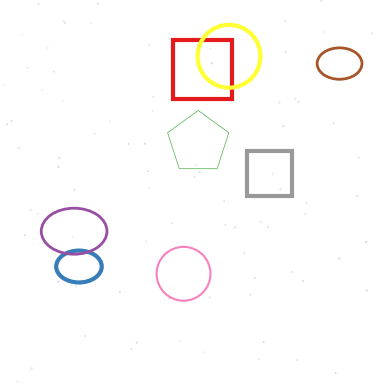[{"shape": "square", "thickness": 3, "radius": 0.38, "center": [0.526, 0.818]}, {"shape": "oval", "thickness": 3, "radius": 0.3, "center": [0.205, 0.308]}, {"shape": "pentagon", "thickness": 0.5, "radius": 0.42, "center": [0.515, 0.629]}, {"shape": "oval", "thickness": 2, "radius": 0.43, "center": [0.192, 0.399]}, {"shape": "circle", "thickness": 3, "radius": 0.41, "center": [0.595, 0.854]}, {"shape": "oval", "thickness": 2, "radius": 0.29, "center": [0.882, 0.835]}, {"shape": "circle", "thickness": 1.5, "radius": 0.35, "center": [0.477, 0.289]}, {"shape": "square", "thickness": 3, "radius": 0.3, "center": [0.7, 0.549]}]